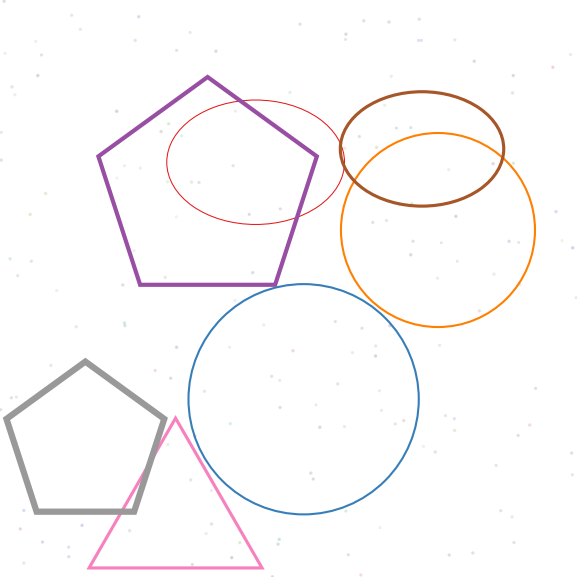[{"shape": "oval", "thickness": 0.5, "radius": 0.77, "center": [0.443, 0.718]}, {"shape": "circle", "thickness": 1, "radius": 1.0, "center": [0.526, 0.308]}, {"shape": "pentagon", "thickness": 2, "radius": 0.99, "center": [0.36, 0.667]}, {"shape": "circle", "thickness": 1, "radius": 0.84, "center": [0.758, 0.601]}, {"shape": "oval", "thickness": 1.5, "radius": 0.71, "center": [0.731, 0.741]}, {"shape": "triangle", "thickness": 1.5, "radius": 0.86, "center": [0.304, 0.102]}, {"shape": "pentagon", "thickness": 3, "radius": 0.72, "center": [0.148, 0.229]}]